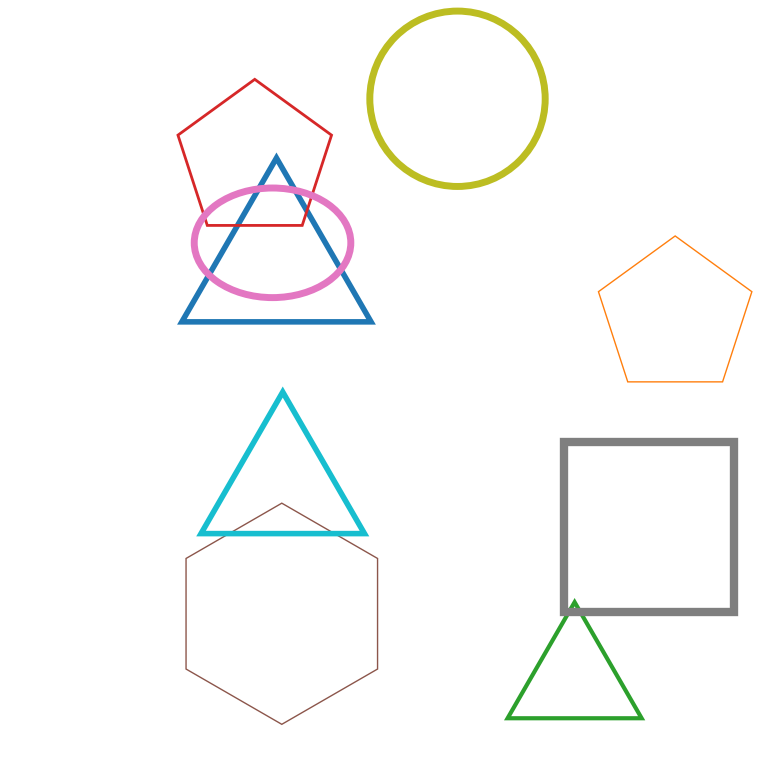[{"shape": "triangle", "thickness": 2, "radius": 0.71, "center": [0.359, 0.653]}, {"shape": "pentagon", "thickness": 0.5, "radius": 0.52, "center": [0.877, 0.589]}, {"shape": "triangle", "thickness": 1.5, "radius": 0.5, "center": [0.746, 0.117]}, {"shape": "pentagon", "thickness": 1, "radius": 0.52, "center": [0.331, 0.792]}, {"shape": "hexagon", "thickness": 0.5, "radius": 0.72, "center": [0.366, 0.203]}, {"shape": "oval", "thickness": 2.5, "radius": 0.51, "center": [0.354, 0.685]}, {"shape": "square", "thickness": 3, "radius": 0.55, "center": [0.843, 0.315]}, {"shape": "circle", "thickness": 2.5, "radius": 0.57, "center": [0.594, 0.872]}, {"shape": "triangle", "thickness": 2, "radius": 0.61, "center": [0.367, 0.368]}]